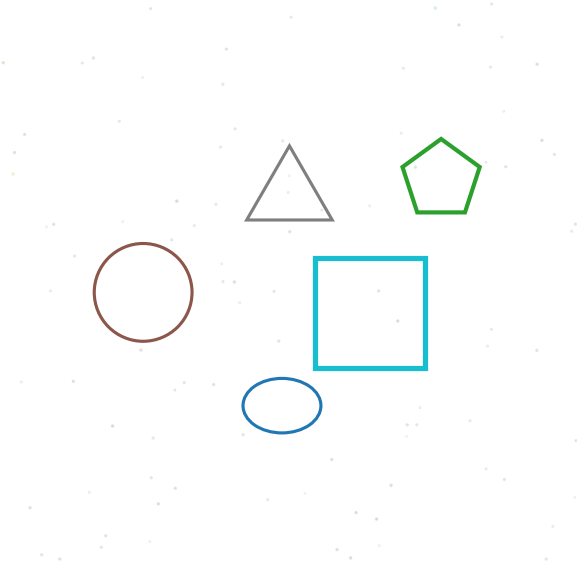[{"shape": "oval", "thickness": 1.5, "radius": 0.34, "center": [0.488, 0.297]}, {"shape": "pentagon", "thickness": 2, "radius": 0.35, "center": [0.764, 0.688]}, {"shape": "circle", "thickness": 1.5, "radius": 0.42, "center": [0.248, 0.493]}, {"shape": "triangle", "thickness": 1.5, "radius": 0.43, "center": [0.501, 0.661]}, {"shape": "square", "thickness": 2.5, "radius": 0.48, "center": [0.641, 0.457]}]